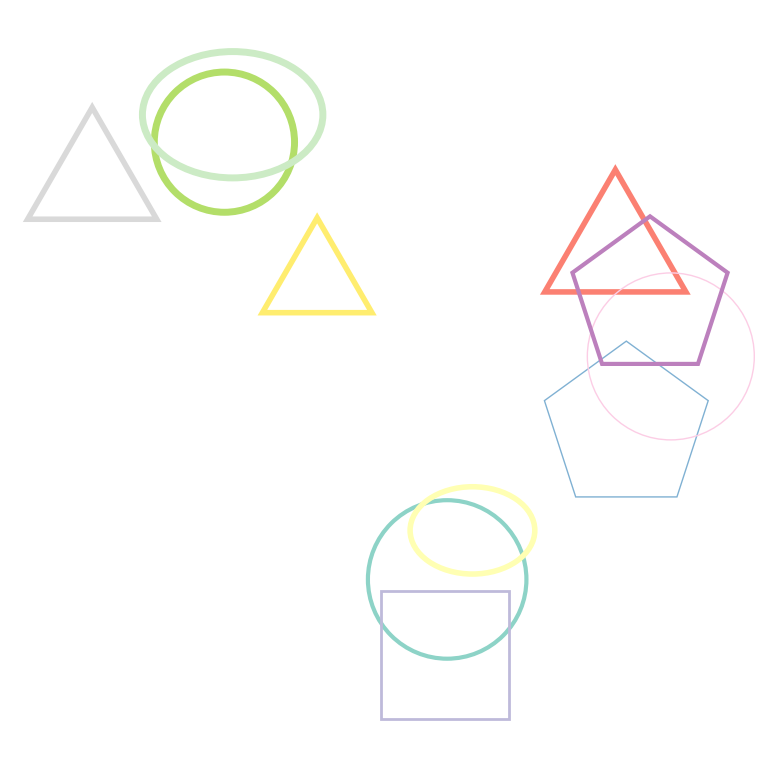[{"shape": "circle", "thickness": 1.5, "radius": 0.51, "center": [0.581, 0.247]}, {"shape": "oval", "thickness": 2, "radius": 0.4, "center": [0.614, 0.311]}, {"shape": "square", "thickness": 1, "radius": 0.42, "center": [0.578, 0.149]}, {"shape": "triangle", "thickness": 2, "radius": 0.53, "center": [0.799, 0.674]}, {"shape": "pentagon", "thickness": 0.5, "radius": 0.56, "center": [0.813, 0.445]}, {"shape": "circle", "thickness": 2.5, "radius": 0.46, "center": [0.291, 0.815]}, {"shape": "circle", "thickness": 0.5, "radius": 0.54, "center": [0.871, 0.537]}, {"shape": "triangle", "thickness": 2, "radius": 0.48, "center": [0.12, 0.764]}, {"shape": "pentagon", "thickness": 1.5, "radius": 0.53, "center": [0.844, 0.613]}, {"shape": "oval", "thickness": 2.5, "radius": 0.59, "center": [0.302, 0.851]}, {"shape": "triangle", "thickness": 2, "radius": 0.41, "center": [0.412, 0.635]}]